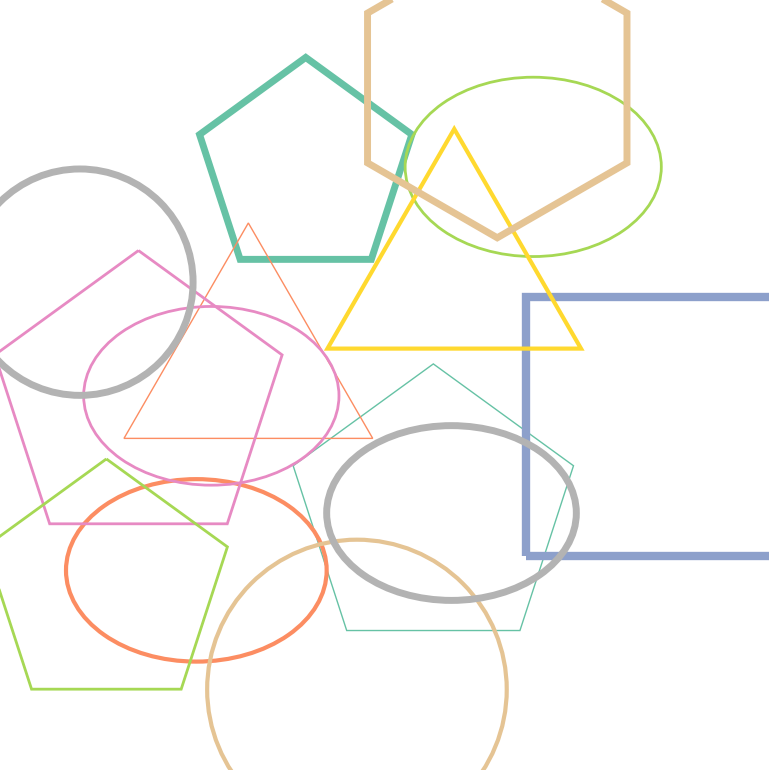[{"shape": "pentagon", "thickness": 0.5, "radius": 0.96, "center": [0.563, 0.336]}, {"shape": "pentagon", "thickness": 2.5, "radius": 0.72, "center": [0.397, 0.78]}, {"shape": "oval", "thickness": 1.5, "radius": 0.85, "center": [0.255, 0.259]}, {"shape": "triangle", "thickness": 0.5, "radius": 0.93, "center": [0.323, 0.524]}, {"shape": "square", "thickness": 3, "radius": 0.84, "center": [0.851, 0.447]}, {"shape": "oval", "thickness": 1, "radius": 0.83, "center": [0.274, 0.486]}, {"shape": "pentagon", "thickness": 1, "radius": 0.98, "center": [0.18, 0.478]}, {"shape": "pentagon", "thickness": 1, "radius": 0.83, "center": [0.138, 0.239]}, {"shape": "oval", "thickness": 1, "radius": 0.83, "center": [0.693, 0.783]}, {"shape": "triangle", "thickness": 1.5, "radius": 0.95, "center": [0.59, 0.642]}, {"shape": "hexagon", "thickness": 2.5, "radius": 0.97, "center": [0.646, 0.886]}, {"shape": "circle", "thickness": 1.5, "radius": 0.97, "center": [0.464, 0.105]}, {"shape": "oval", "thickness": 2.5, "radius": 0.81, "center": [0.586, 0.334]}, {"shape": "circle", "thickness": 2.5, "radius": 0.73, "center": [0.104, 0.634]}]